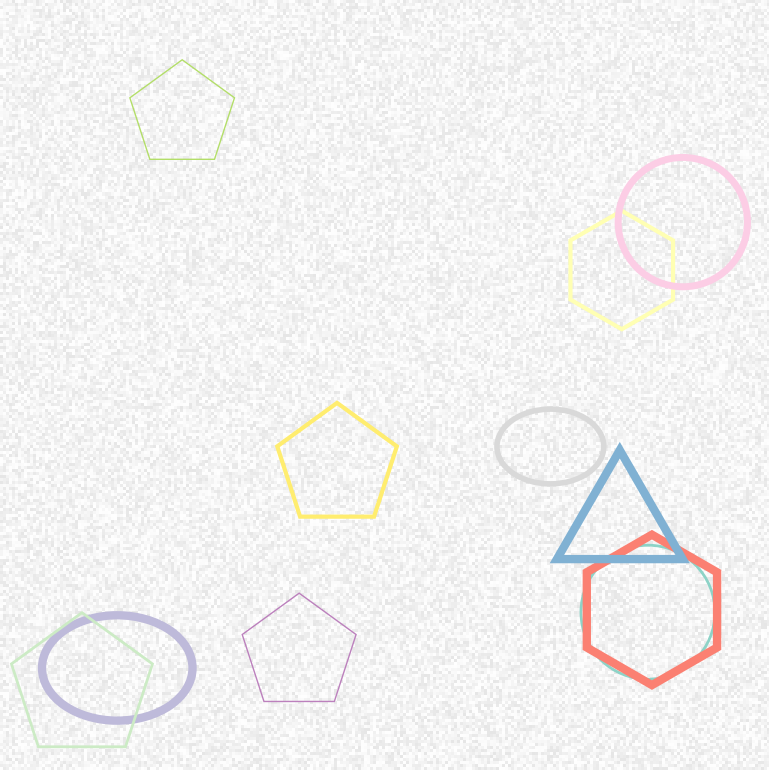[{"shape": "circle", "thickness": 1, "radius": 0.44, "center": [0.842, 0.205]}, {"shape": "hexagon", "thickness": 1.5, "radius": 0.38, "center": [0.807, 0.649]}, {"shape": "oval", "thickness": 3, "radius": 0.49, "center": [0.152, 0.133]}, {"shape": "hexagon", "thickness": 3, "radius": 0.49, "center": [0.847, 0.208]}, {"shape": "triangle", "thickness": 3, "radius": 0.47, "center": [0.805, 0.321]}, {"shape": "pentagon", "thickness": 0.5, "radius": 0.36, "center": [0.237, 0.851]}, {"shape": "circle", "thickness": 2.5, "radius": 0.42, "center": [0.887, 0.712]}, {"shape": "oval", "thickness": 2, "radius": 0.35, "center": [0.715, 0.42]}, {"shape": "pentagon", "thickness": 0.5, "radius": 0.39, "center": [0.389, 0.152]}, {"shape": "pentagon", "thickness": 1, "radius": 0.48, "center": [0.106, 0.108]}, {"shape": "pentagon", "thickness": 1.5, "radius": 0.41, "center": [0.438, 0.395]}]